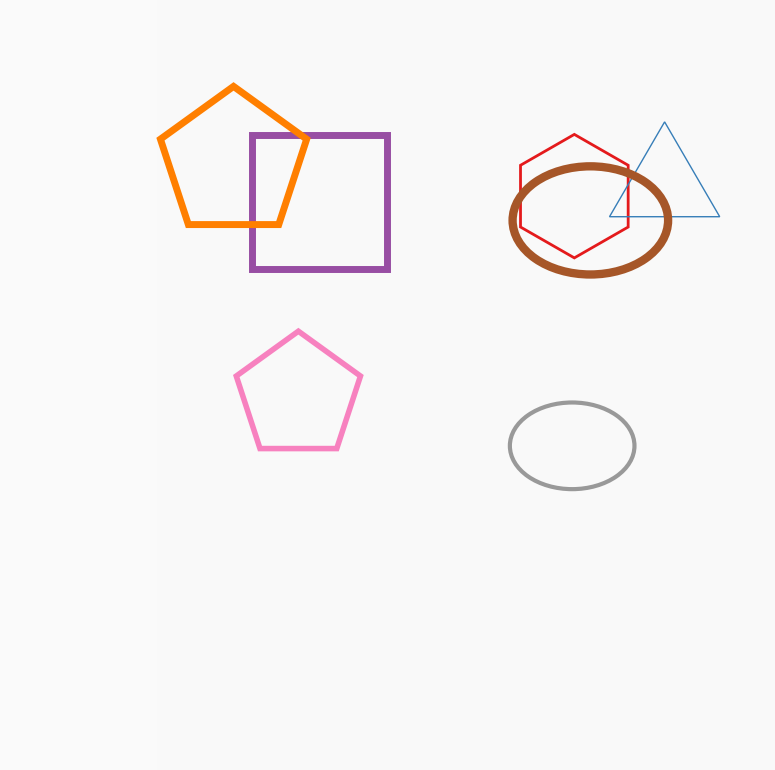[{"shape": "hexagon", "thickness": 1, "radius": 0.4, "center": [0.741, 0.745]}, {"shape": "triangle", "thickness": 0.5, "radius": 0.41, "center": [0.858, 0.76]}, {"shape": "square", "thickness": 2.5, "radius": 0.44, "center": [0.412, 0.738]}, {"shape": "pentagon", "thickness": 2.5, "radius": 0.5, "center": [0.301, 0.789]}, {"shape": "oval", "thickness": 3, "radius": 0.5, "center": [0.762, 0.714]}, {"shape": "pentagon", "thickness": 2, "radius": 0.42, "center": [0.385, 0.486]}, {"shape": "oval", "thickness": 1.5, "radius": 0.4, "center": [0.738, 0.421]}]